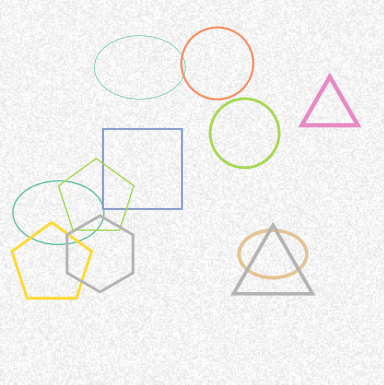[{"shape": "oval", "thickness": 1, "radius": 0.59, "center": [0.152, 0.448]}, {"shape": "oval", "thickness": 0.5, "radius": 0.59, "center": [0.363, 0.825]}, {"shape": "circle", "thickness": 1.5, "radius": 0.47, "center": [0.564, 0.835]}, {"shape": "square", "thickness": 1.5, "radius": 0.52, "center": [0.37, 0.561]}, {"shape": "triangle", "thickness": 3, "radius": 0.42, "center": [0.857, 0.717]}, {"shape": "pentagon", "thickness": 1, "radius": 0.51, "center": [0.25, 0.485]}, {"shape": "circle", "thickness": 2, "radius": 0.45, "center": [0.635, 0.654]}, {"shape": "pentagon", "thickness": 2, "radius": 0.54, "center": [0.134, 0.313]}, {"shape": "oval", "thickness": 2.5, "radius": 0.44, "center": [0.709, 0.34]}, {"shape": "triangle", "thickness": 2.5, "radius": 0.59, "center": [0.709, 0.296]}, {"shape": "hexagon", "thickness": 2, "radius": 0.49, "center": [0.26, 0.341]}]